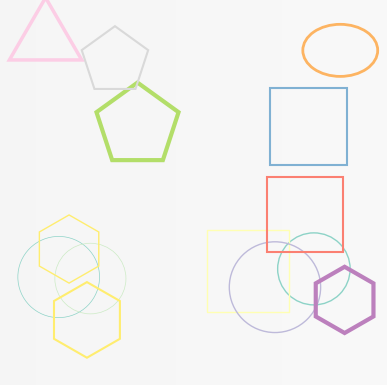[{"shape": "circle", "thickness": 0.5, "radius": 0.53, "center": [0.151, 0.28]}, {"shape": "circle", "thickness": 1, "radius": 0.47, "center": [0.81, 0.302]}, {"shape": "square", "thickness": 1, "radius": 0.53, "center": [0.639, 0.297]}, {"shape": "circle", "thickness": 1, "radius": 0.59, "center": [0.71, 0.254]}, {"shape": "square", "thickness": 1.5, "radius": 0.49, "center": [0.787, 0.443]}, {"shape": "square", "thickness": 1.5, "radius": 0.5, "center": [0.796, 0.671]}, {"shape": "oval", "thickness": 2, "radius": 0.48, "center": [0.878, 0.869]}, {"shape": "pentagon", "thickness": 3, "radius": 0.56, "center": [0.355, 0.674]}, {"shape": "triangle", "thickness": 2.5, "radius": 0.54, "center": [0.118, 0.898]}, {"shape": "pentagon", "thickness": 1.5, "radius": 0.45, "center": [0.297, 0.842]}, {"shape": "hexagon", "thickness": 3, "radius": 0.43, "center": [0.889, 0.221]}, {"shape": "circle", "thickness": 0.5, "radius": 0.46, "center": [0.233, 0.276]}, {"shape": "hexagon", "thickness": 1.5, "radius": 0.49, "center": [0.224, 0.169]}, {"shape": "hexagon", "thickness": 1, "radius": 0.44, "center": [0.178, 0.353]}]